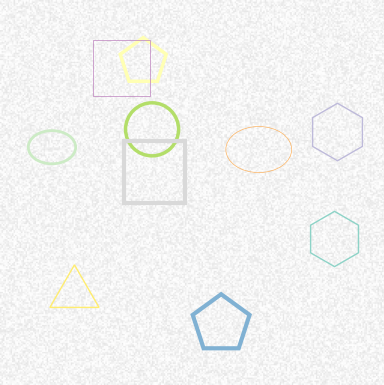[{"shape": "hexagon", "thickness": 1, "radius": 0.36, "center": [0.869, 0.379]}, {"shape": "pentagon", "thickness": 2.5, "radius": 0.31, "center": [0.372, 0.84]}, {"shape": "hexagon", "thickness": 1, "radius": 0.37, "center": [0.877, 0.657]}, {"shape": "pentagon", "thickness": 3, "radius": 0.39, "center": [0.574, 0.158]}, {"shape": "oval", "thickness": 0.5, "radius": 0.43, "center": [0.672, 0.612]}, {"shape": "circle", "thickness": 2.5, "radius": 0.34, "center": [0.395, 0.664]}, {"shape": "square", "thickness": 3, "radius": 0.4, "center": [0.401, 0.554]}, {"shape": "square", "thickness": 0.5, "radius": 0.37, "center": [0.315, 0.824]}, {"shape": "oval", "thickness": 2, "radius": 0.31, "center": [0.135, 0.618]}, {"shape": "triangle", "thickness": 1, "radius": 0.37, "center": [0.193, 0.238]}]